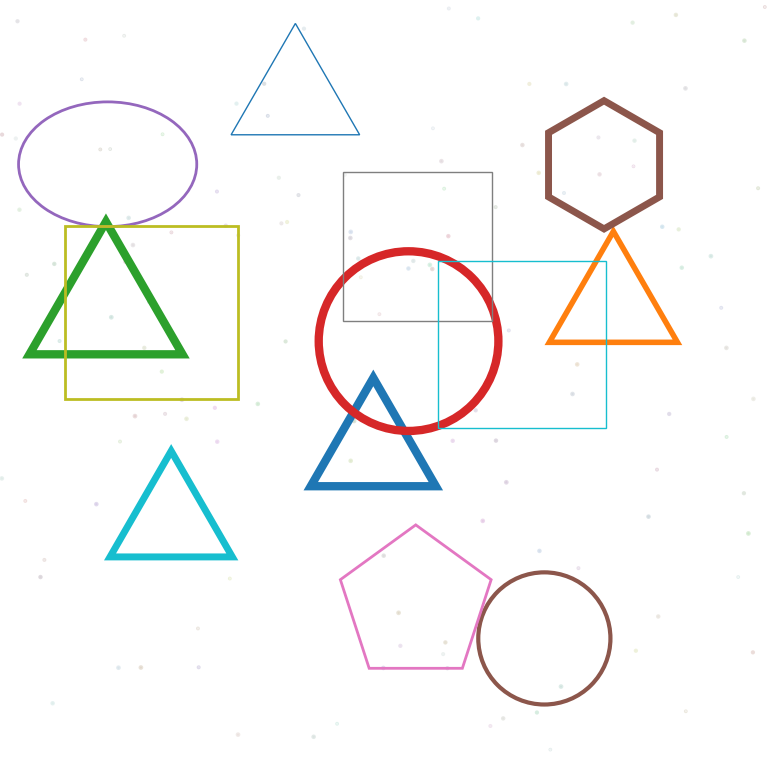[{"shape": "triangle", "thickness": 3, "radius": 0.47, "center": [0.485, 0.415]}, {"shape": "triangle", "thickness": 0.5, "radius": 0.48, "center": [0.384, 0.873]}, {"shape": "triangle", "thickness": 2, "radius": 0.48, "center": [0.797, 0.603]}, {"shape": "triangle", "thickness": 3, "radius": 0.57, "center": [0.138, 0.597]}, {"shape": "circle", "thickness": 3, "radius": 0.58, "center": [0.531, 0.557]}, {"shape": "oval", "thickness": 1, "radius": 0.58, "center": [0.14, 0.787]}, {"shape": "circle", "thickness": 1.5, "radius": 0.43, "center": [0.707, 0.171]}, {"shape": "hexagon", "thickness": 2.5, "radius": 0.42, "center": [0.784, 0.786]}, {"shape": "pentagon", "thickness": 1, "radius": 0.51, "center": [0.54, 0.215]}, {"shape": "square", "thickness": 0.5, "radius": 0.48, "center": [0.543, 0.68]}, {"shape": "square", "thickness": 1, "radius": 0.56, "center": [0.197, 0.594]}, {"shape": "square", "thickness": 0.5, "radius": 0.54, "center": [0.678, 0.552]}, {"shape": "triangle", "thickness": 2.5, "radius": 0.46, "center": [0.222, 0.323]}]